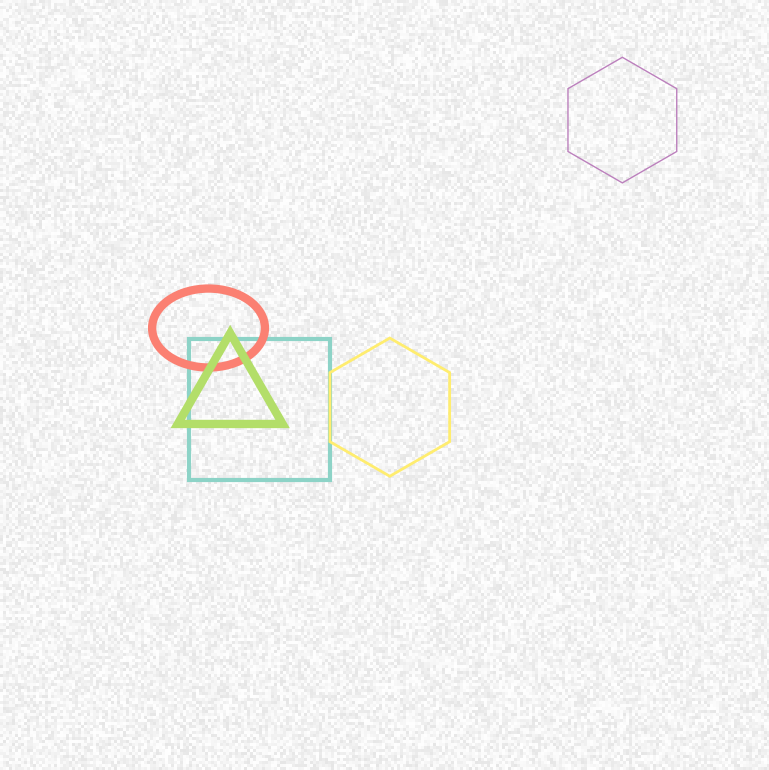[{"shape": "square", "thickness": 1.5, "radius": 0.46, "center": [0.337, 0.468]}, {"shape": "oval", "thickness": 3, "radius": 0.37, "center": [0.271, 0.574]}, {"shape": "triangle", "thickness": 3, "radius": 0.39, "center": [0.299, 0.489]}, {"shape": "hexagon", "thickness": 0.5, "radius": 0.41, "center": [0.808, 0.844]}, {"shape": "hexagon", "thickness": 1, "radius": 0.45, "center": [0.506, 0.471]}]